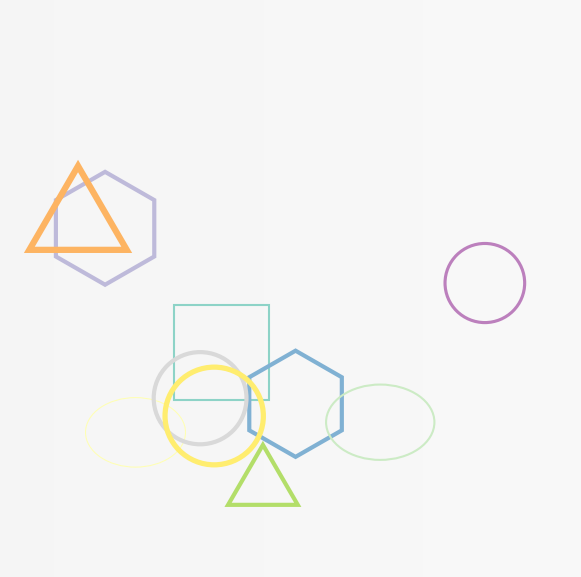[{"shape": "square", "thickness": 1, "radius": 0.41, "center": [0.381, 0.388]}, {"shape": "oval", "thickness": 0.5, "radius": 0.43, "center": [0.233, 0.25]}, {"shape": "hexagon", "thickness": 2, "radius": 0.49, "center": [0.181, 0.604]}, {"shape": "hexagon", "thickness": 2, "radius": 0.46, "center": [0.508, 0.3]}, {"shape": "triangle", "thickness": 3, "radius": 0.48, "center": [0.134, 0.615]}, {"shape": "triangle", "thickness": 2, "radius": 0.35, "center": [0.452, 0.16]}, {"shape": "circle", "thickness": 2, "radius": 0.4, "center": [0.344, 0.31]}, {"shape": "circle", "thickness": 1.5, "radius": 0.34, "center": [0.834, 0.509]}, {"shape": "oval", "thickness": 1, "radius": 0.47, "center": [0.654, 0.268]}, {"shape": "circle", "thickness": 2.5, "radius": 0.42, "center": [0.369, 0.279]}]